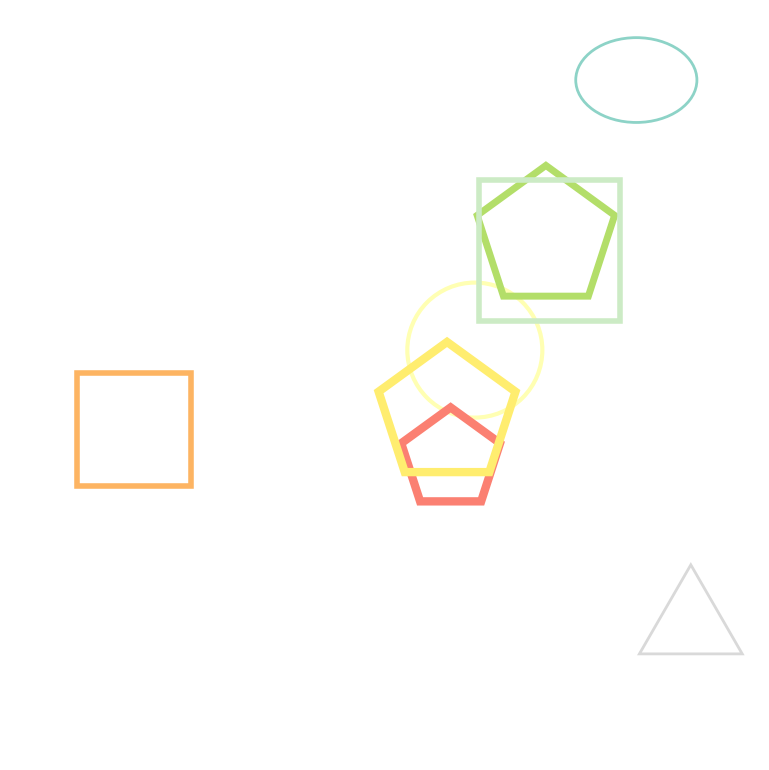[{"shape": "oval", "thickness": 1, "radius": 0.39, "center": [0.826, 0.896]}, {"shape": "circle", "thickness": 1.5, "radius": 0.44, "center": [0.617, 0.545]}, {"shape": "pentagon", "thickness": 3, "radius": 0.34, "center": [0.585, 0.403]}, {"shape": "square", "thickness": 2, "radius": 0.37, "center": [0.174, 0.442]}, {"shape": "pentagon", "thickness": 2.5, "radius": 0.47, "center": [0.709, 0.691]}, {"shape": "triangle", "thickness": 1, "radius": 0.39, "center": [0.897, 0.189]}, {"shape": "square", "thickness": 2, "radius": 0.46, "center": [0.713, 0.675]}, {"shape": "pentagon", "thickness": 3, "radius": 0.47, "center": [0.581, 0.462]}]